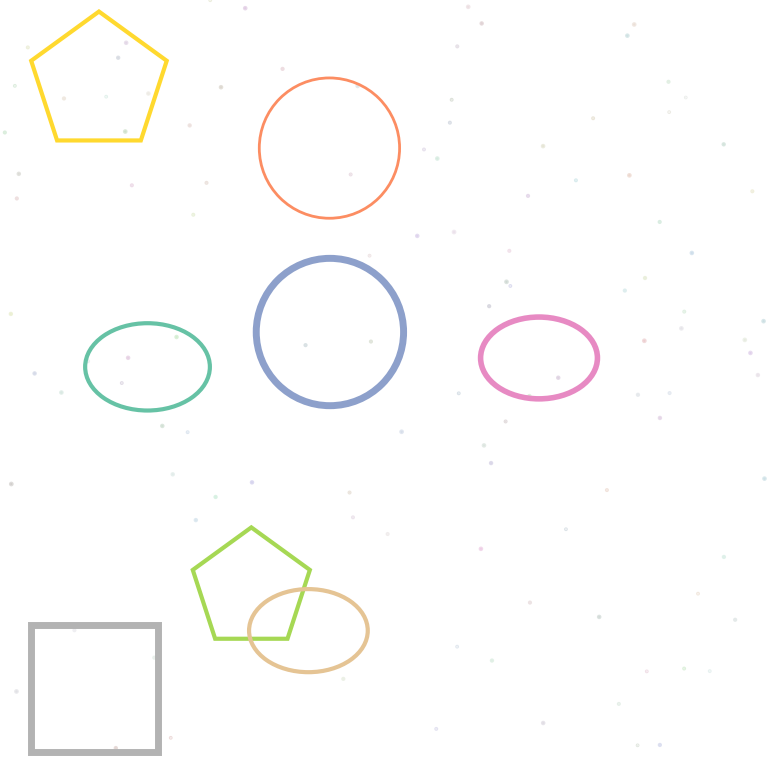[{"shape": "oval", "thickness": 1.5, "radius": 0.4, "center": [0.192, 0.524]}, {"shape": "circle", "thickness": 1, "radius": 0.46, "center": [0.428, 0.808]}, {"shape": "circle", "thickness": 2.5, "radius": 0.48, "center": [0.428, 0.569]}, {"shape": "oval", "thickness": 2, "radius": 0.38, "center": [0.7, 0.535]}, {"shape": "pentagon", "thickness": 1.5, "radius": 0.4, "center": [0.326, 0.235]}, {"shape": "pentagon", "thickness": 1.5, "radius": 0.46, "center": [0.129, 0.892]}, {"shape": "oval", "thickness": 1.5, "radius": 0.39, "center": [0.401, 0.181]}, {"shape": "square", "thickness": 2.5, "radius": 0.41, "center": [0.123, 0.106]}]